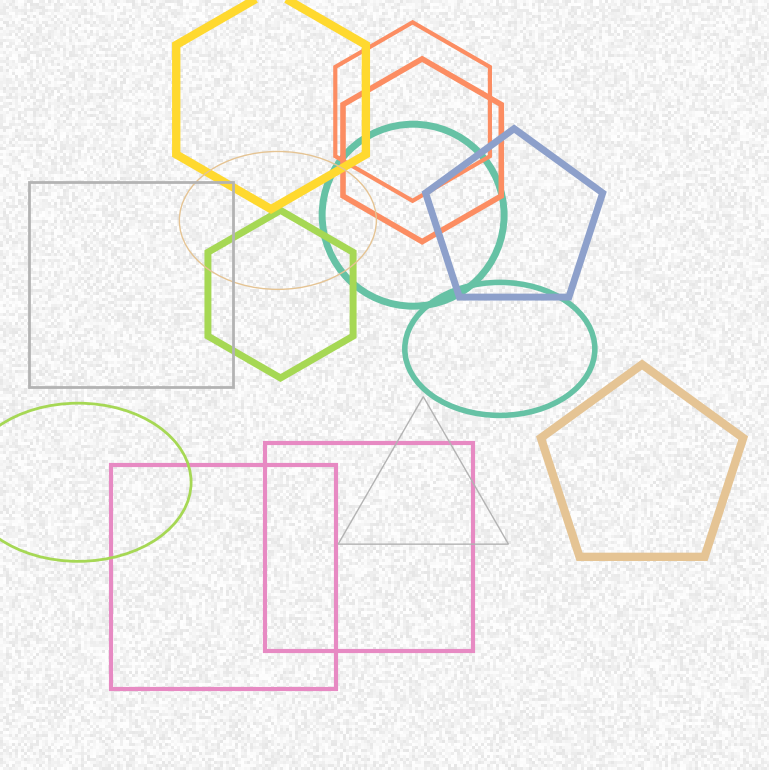[{"shape": "oval", "thickness": 2, "radius": 0.62, "center": [0.649, 0.547]}, {"shape": "circle", "thickness": 2.5, "radius": 0.59, "center": [0.537, 0.721]}, {"shape": "hexagon", "thickness": 1.5, "radius": 0.58, "center": [0.536, 0.855]}, {"shape": "hexagon", "thickness": 2, "radius": 0.59, "center": [0.548, 0.805]}, {"shape": "pentagon", "thickness": 2.5, "radius": 0.6, "center": [0.668, 0.712]}, {"shape": "square", "thickness": 1.5, "radius": 0.67, "center": [0.479, 0.289]}, {"shape": "square", "thickness": 1.5, "radius": 0.73, "center": [0.29, 0.251]}, {"shape": "hexagon", "thickness": 2.5, "radius": 0.54, "center": [0.364, 0.618]}, {"shape": "oval", "thickness": 1, "radius": 0.73, "center": [0.101, 0.374]}, {"shape": "hexagon", "thickness": 3, "radius": 0.71, "center": [0.352, 0.871]}, {"shape": "oval", "thickness": 0.5, "radius": 0.64, "center": [0.361, 0.714]}, {"shape": "pentagon", "thickness": 3, "radius": 0.69, "center": [0.834, 0.389]}, {"shape": "square", "thickness": 1, "radius": 0.66, "center": [0.17, 0.631]}, {"shape": "triangle", "thickness": 0.5, "radius": 0.64, "center": [0.55, 0.357]}]